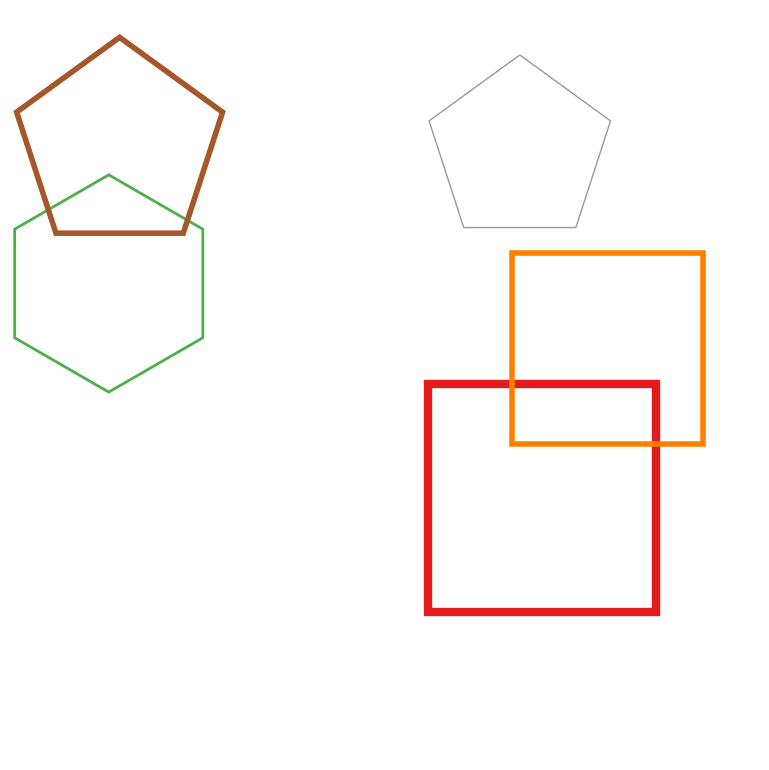[{"shape": "square", "thickness": 3, "radius": 0.74, "center": [0.704, 0.354]}, {"shape": "hexagon", "thickness": 1, "radius": 0.71, "center": [0.141, 0.632]}, {"shape": "square", "thickness": 2, "radius": 0.62, "center": [0.789, 0.547]}, {"shape": "pentagon", "thickness": 2, "radius": 0.7, "center": [0.155, 0.811]}, {"shape": "pentagon", "thickness": 0.5, "radius": 0.62, "center": [0.675, 0.805]}]